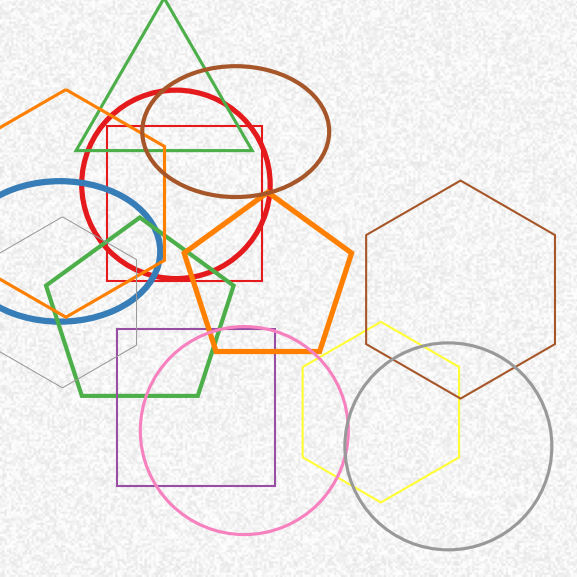[{"shape": "square", "thickness": 1, "radius": 0.67, "center": [0.32, 0.647]}, {"shape": "circle", "thickness": 2.5, "radius": 0.82, "center": [0.305, 0.68]}, {"shape": "oval", "thickness": 3, "radius": 0.87, "center": [0.104, 0.564]}, {"shape": "pentagon", "thickness": 2, "radius": 0.85, "center": [0.242, 0.452]}, {"shape": "triangle", "thickness": 1.5, "radius": 0.88, "center": [0.284, 0.826]}, {"shape": "square", "thickness": 1, "radius": 0.68, "center": [0.339, 0.294]}, {"shape": "hexagon", "thickness": 1.5, "radius": 0.99, "center": [0.114, 0.647]}, {"shape": "pentagon", "thickness": 2.5, "radius": 0.76, "center": [0.464, 0.514]}, {"shape": "hexagon", "thickness": 1, "radius": 0.78, "center": [0.66, 0.285]}, {"shape": "oval", "thickness": 2, "radius": 0.81, "center": [0.408, 0.771]}, {"shape": "hexagon", "thickness": 1, "radius": 0.94, "center": [0.798, 0.498]}, {"shape": "circle", "thickness": 1.5, "radius": 0.9, "center": [0.423, 0.254]}, {"shape": "hexagon", "thickness": 0.5, "radius": 0.74, "center": [0.108, 0.476]}, {"shape": "circle", "thickness": 1.5, "radius": 0.9, "center": [0.776, 0.226]}]